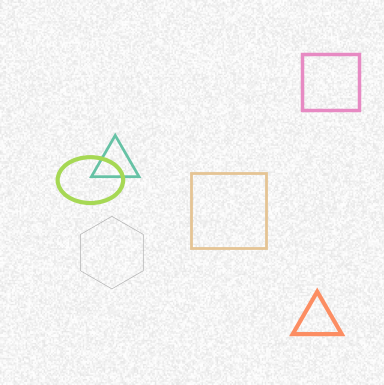[{"shape": "triangle", "thickness": 2, "radius": 0.36, "center": [0.299, 0.577]}, {"shape": "triangle", "thickness": 3, "radius": 0.37, "center": [0.824, 0.169]}, {"shape": "square", "thickness": 2.5, "radius": 0.37, "center": [0.858, 0.787]}, {"shape": "oval", "thickness": 3, "radius": 0.43, "center": [0.235, 0.532]}, {"shape": "square", "thickness": 2, "radius": 0.48, "center": [0.594, 0.453]}, {"shape": "hexagon", "thickness": 0.5, "radius": 0.47, "center": [0.291, 0.344]}]